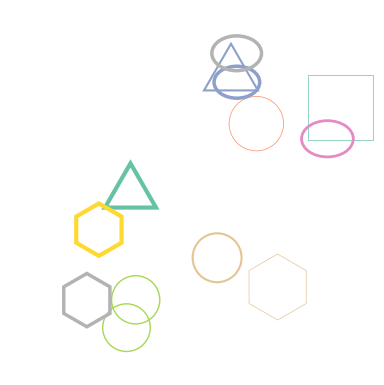[{"shape": "triangle", "thickness": 3, "radius": 0.38, "center": [0.339, 0.499]}, {"shape": "square", "thickness": 0.5, "radius": 0.42, "center": [0.884, 0.721]}, {"shape": "circle", "thickness": 0.5, "radius": 0.35, "center": [0.666, 0.679]}, {"shape": "oval", "thickness": 2.5, "radius": 0.3, "center": [0.615, 0.786]}, {"shape": "triangle", "thickness": 1.5, "radius": 0.4, "center": [0.6, 0.806]}, {"shape": "oval", "thickness": 2, "radius": 0.34, "center": [0.85, 0.639]}, {"shape": "circle", "thickness": 1, "radius": 0.31, "center": [0.329, 0.149]}, {"shape": "circle", "thickness": 1, "radius": 0.31, "center": [0.352, 0.221]}, {"shape": "hexagon", "thickness": 3, "radius": 0.34, "center": [0.257, 0.403]}, {"shape": "hexagon", "thickness": 0.5, "radius": 0.43, "center": [0.721, 0.254]}, {"shape": "circle", "thickness": 1.5, "radius": 0.32, "center": [0.564, 0.331]}, {"shape": "hexagon", "thickness": 2.5, "radius": 0.35, "center": [0.226, 0.22]}, {"shape": "oval", "thickness": 2.5, "radius": 0.32, "center": [0.615, 0.862]}]